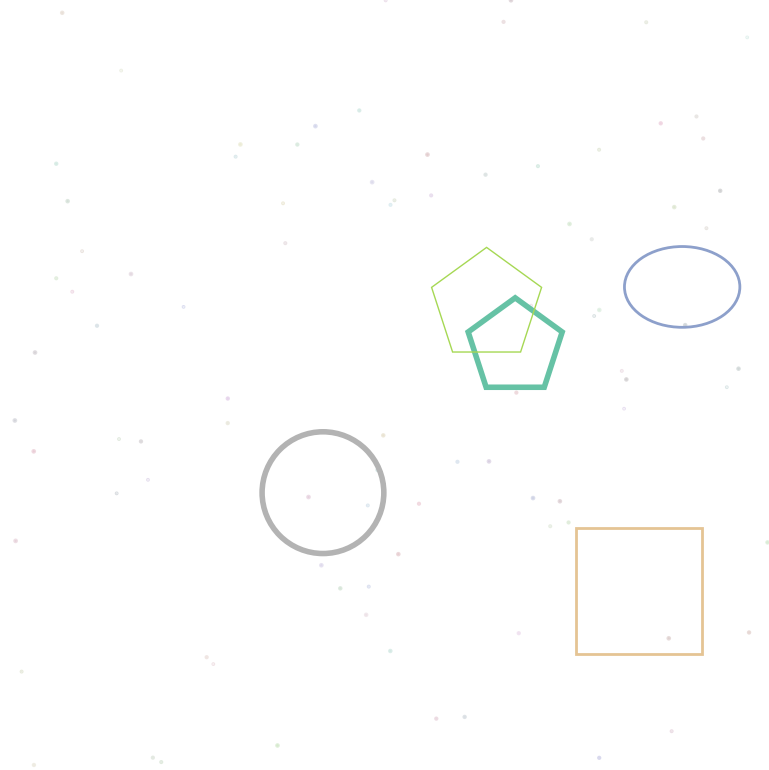[{"shape": "pentagon", "thickness": 2, "radius": 0.32, "center": [0.669, 0.549]}, {"shape": "oval", "thickness": 1, "radius": 0.37, "center": [0.886, 0.627]}, {"shape": "pentagon", "thickness": 0.5, "radius": 0.38, "center": [0.632, 0.604]}, {"shape": "square", "thickness": 1, "radius": 0.41, "center": [0.83, 0.232]}, {"shape": "circle", "thickness": 2, "radius": 0.4, "center": [0.419, 0.36]}]